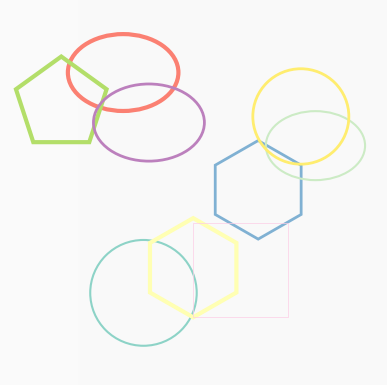[{"shape": "circle", "thickness": 1.5, "radius": 0.69, "center": [0.37, 0.239]}, {"shape": "hexagon", "thickness": 3, "radius": 0.64, "center": [0.499, 0.305]}, {"shape": "oval", "thickness": 3, "radius": 0.71, "center": [0.318, 0.812]}, {"shape": "hexagon", "thickness": 2, "radius": 0.64, "center": [0.666, 0.507]}, {"shape": "pentagon", "thickness": 3, "radius": 0.61, "center": [0.158, 0.73]}, {"shape": "square", "thickness": 0.5, "radius": 0.61, "center": [0.621, 0.299]}, {"shape": "oval", "thickness": 2, "radius": 0.72, "center": [0.384, 0.682]}, {"shape": "oval", "thickness": 1.5, "radius": 0.64, "center": [0.814, 0.622]}, {"shape": "circle", "thickness": 2, "radius": 0.62, "center": [0.776, 0.698]}]